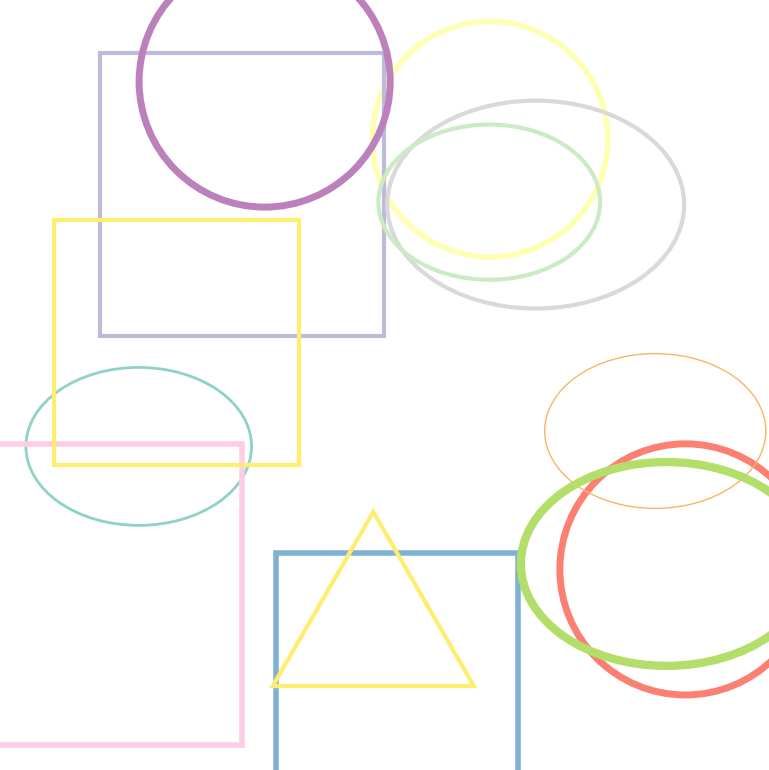[{"shape": "oval", "thickness": 1, "radius": 0.73, "center": [0.18, 0.42]}, {"shape": "circle", "thickness": 2, "radius": 0.76, "center": [0.636, 0.819]}, {"shape": "square", "thickness": 1.5, "radius": 0.92, "center": [0.314, 0.747]}, {"shape": "circle", "thickness": 2.5, "radius": 0.82, "center": [0.89, 0.261]}, {"shape": "square", "thickness": 2, "radius": 0.78, "center": [0.516, 0.125]}, {"shape": "oval", "thickness": 0.5, "radius": 0.72, "center": [0.851, 0.44]}, {"shape": "oval", "thickness": 3, "radius": 0.95, "center": [0.865, 0.268]}, {"shape": "square", "thickness": 2, "radius": 0.98, "center": [0.119, 0.228]}, {"shape": "oval", "thickness": 1.5, "radius": 0.96, "center": [0.696, 0.734]}, {"shape": "circle", "thickness": 2.5, "radius": 0.82, "center": [0.344, 0.894]}, {"shape": "oval", "thickness": 1.5, "radius": 0.72, "center": [0.635, 0.737]}, {"shape": "triangle", "thickness": 1.5, "radius": 0.75, "center": [0.485, 0.184]}, {"shape": "square", "thickness": 1.5, "radius": 0.8, "center": [0.229, 0.555]}]